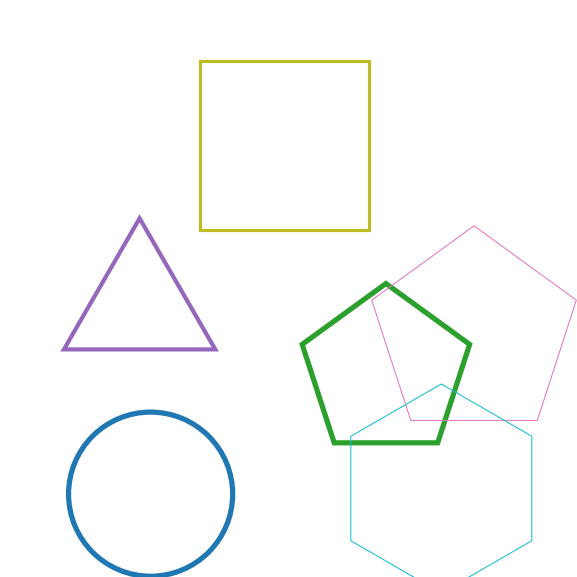[{"shape": "circle", "thickness": 2.5, "radius": 0.71, "center": [0.261, 0.143]}, {"shape": "pentagon", "thickness": 2.5, "radius": 0.76, "center": [0.668, 0.356]}, {"shape": "triangle", "thickness": 2, "radius": 0.76, "center": [0.242, 0.47]}, {"shape": "pentagon", "thickness": 0.5, "radius": 0.93, "center": [0.821, 0.422]}, {"shape": "square", "thickness": 1.5, "radius": 0.73, "center": [0.493, 0.748]}, {"shape": "hexagon", "thickness": 0.5, "radius": 0.9, "center": [0.764, 0.153]}]